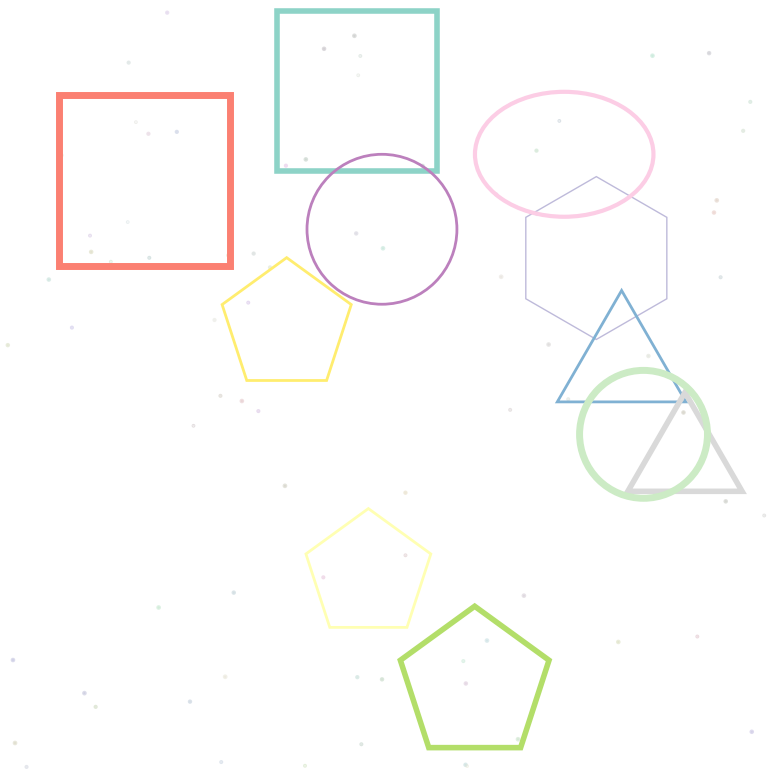[{"shape": "square", "thickness": 2, "radius": 0.52, "center": [0.464, 0.881]}, {"shape": "pentagon", "thickness": 1, "radius": 0.43, "center": [0.478, 0.254]}, {"shape": "hexagon", "thickness": 0.5, "radius": 0.53, "center": [0.774, 0.665]}, {"shape": "square", "thickness": 2.5, "radius": 0.56, "center": [0.188, 0.766]}, {"shape": "triangle", "thickness": 1, "radius": 0.48, "center": [0.807, 0.526]}, {"shape": "pentagon", "thickness": 2, "radius": 0.51, "center": [0.616, 0.111]}, {"shape": "oval", "thickness": 1.5, "radius": 0.58, "center": [0.733, 0.8]}, {"shape": "triangle", "thickness": 2, "radius": 0.43, "center": [0.89, 0.405]}, {"shape": "circle", "thickness": 1, "radius": 0.49, "center": [0.496, 0.702]}, {"shape": "circle", "thickness": 2.5, "radius": 0.42, "center": [0.836, 0.436]}, {"shape": "pentagon", "thickness": 1, "radius": 0.44, "center": [0.372, 0.577]}]